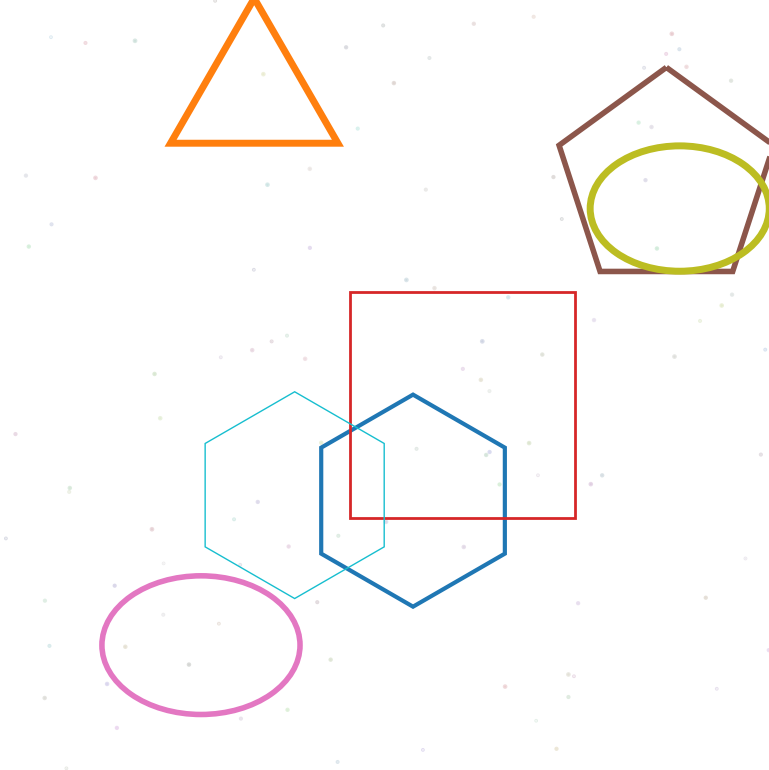[{"shape": "hexagon", "thickness": 1.5, "radius": 0.69, "center": [0.536, 0.35]}, {"shape": "triangle", "thickness": 2.5, "radius": 0.63, "center": [0.33, 0.877]}, {"shape": "square", "thickness": 1, "radius": 0.73, "center": [0.601, 0.474]}, {"shape": "pentagon", "thickness": 2, "radius": 0.73, "center": [0.865, 0.766]}, {"shape": "oval", "thickness": 2, "radius": 0.64, "center": [0.261, 0.162]}, {"shape": "oval", "thickness": 2.5, "radius": 0.58, "center": [0.883, 0.729]}, {"shape": "hexagon", "thickness": 0.5, "radius": 0.67, "center": [0.383, 0.357]}]